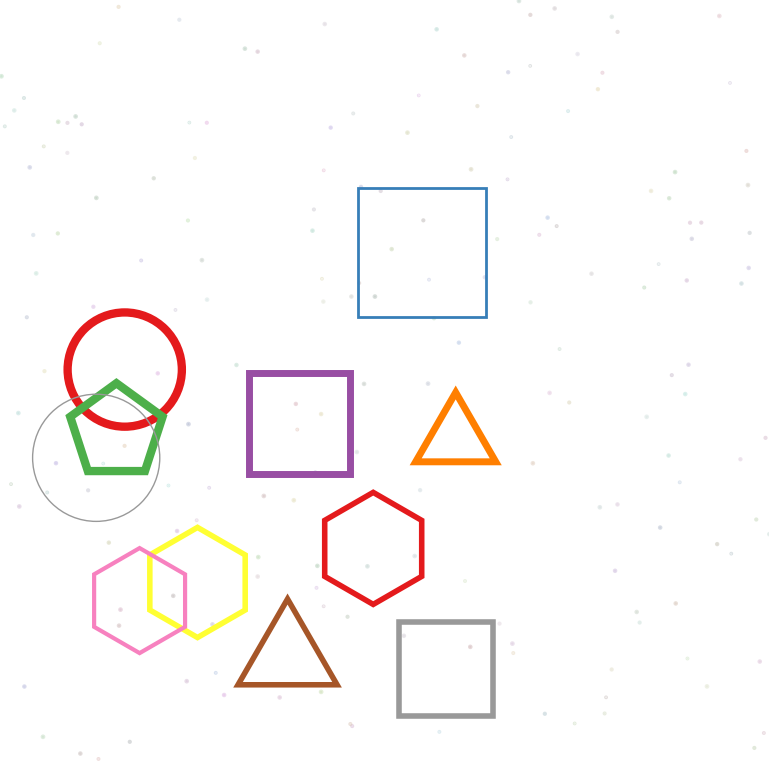[{"shape": "circle", "thickness": 3, "radius": 0.37, "center": [0.162, 0.52]}, {"shape": "hexagon", "thickness": 2, "radius": 0.36, "center": [0.485, 0.288]}, {"shape": "square", "thickness": 1, "radius": 0.42, "center": [0.548, 0.672]}, {"shape": "pentagon", "thickness": 3, "radius": 0.32, "center": [0.151, 0.439]}, {"shape": "square", "thickness": 2.5, "radius": 0.33, "center": [0.389, 0.45]}, {"shape": "triangle", "thickness": 2.5, "radius": 0.3, "center": [0.592, 0.43]}, {"shape": "hexagon", "thickness": 2, "radius": 0.36, "center": [0.257, 0.244]}, {"shape": "triangle", "thickness": 2, "radius": 0.37, "center": [0.373, 0.148]}, {"shape": "hexagon", "thickness": 1.5, "radius": 0.34, "center": [0.181, 0.22]}, {"shape": "circle", "thickness": 0.5, "radius": 0.41, "center": [0.125, 0.405]}, {"shape": "square", "thickness": 2, "radius": 0.31, "center": [0.579, 0.131]}]